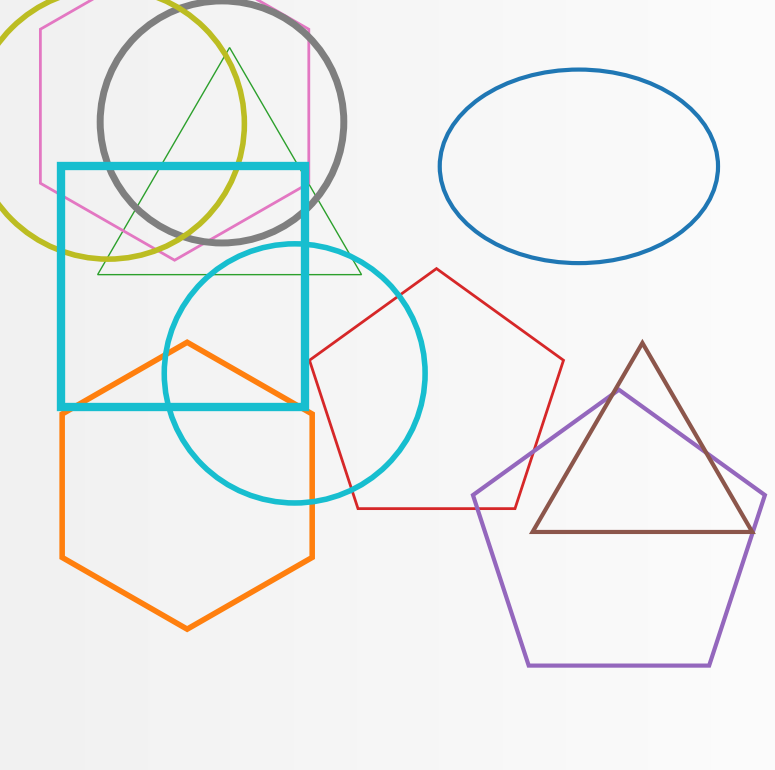[{"shape": "oval", "thickness": 1.5, "radius": 0.9, "center": [0.747, 0.784]}, {"shape": "hexagon", "thickness": 2, "radius": 0.93, "center": [0.242, 0.369]}, {"shape": "triangle", "thickness": 0.5, "radius": 0.98, "center": [0.296, 0.742]}, {"shape": "pentagon", "thickness": 1, "radius": 0.86, "center": [0.563, 0.479]}, {"shape": "pentagon", "thickness": 1.5, "radius": 0.99, "center": [0.799, 0.296]}, {"shape": "triangle", "thickness": 1.5, "radius": 0.82, "center": [0.829, 0.391]}, {"shape": "hexagon", "thickness": 1, "radius": 1.0, "center": [0.225, 0.862]}, {"shape": "circle", "thickness": 2.5, "radius": 0.79, "center": [0.286, 0.842]}, {"shape": "circle", "thickness": 2, "radius": 0.88, "center": [0.139, 0.839]}, {"shape": "square", "thickness": 3, "radius": 0.78, "center": [0.236, 0.628]}, {"shape": "circle", "thickness": 2, "radius": 0.84, "center": [0.38, 0.515]}]